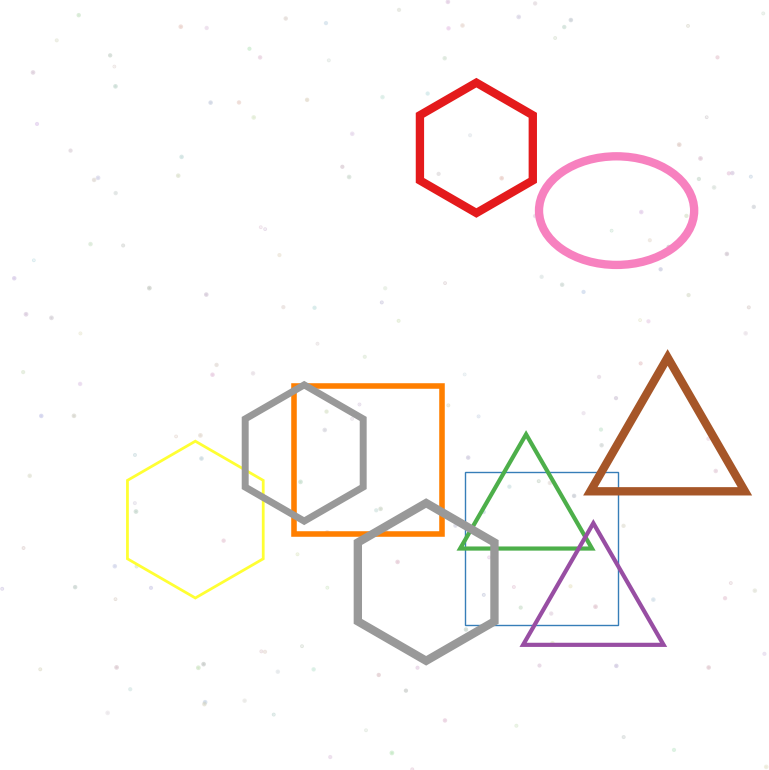[{"shape": "hexagon", "thickness": 3, "radius": 0.42, "center": [0.619, 0.808]}, {"shape": "square", "thickness": 0.5, "radius": 0.5, "center": [0.703, 0.288]}, {"shape": "triangle", "thickness": 1.5, "radius": 0.49, "center": [0.683, 0.337]}, {"shape": "triangle", "thickness": 1.5, "radius": 0.53, "center": [0.771, 0.215]}, {"shape": "square", "thickness": 2, "radius": 0.48, "center": [0.478, 0.403]}, {"shape": "hexagon", "thickness": 1, "radius": 0.51, "center": [0.254, 0.325]}, {"shape": "triangle", "thickness": 3, "radius": 0.58, "center": [0.867, 0.42]}, {"shape": "oval", "thickness": 3, "radius": 0.5, "center": [0.801, 0.726]}, {"shape": "hexagon", "thickness": 3, "radius": 0.51, "center": [0.553, 0.244]}, {"shape": "hexagon", "thickness": 2.5, "radius": 0.44, "center": [0.395, 0.412]}]